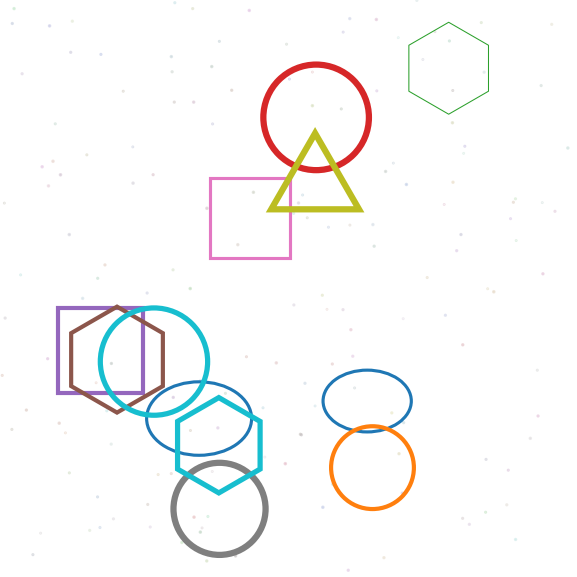[{"shape": "oval", "thickness": 1.5, "radius": 0.38, "center": [0.636, 0.305]}, {"shape": "oval", "thickness": 1.5, "radius": 0.45, "center": [0.345, 0.274]}, {"shape": "circle", "thickness": 2, "radius": 0.36, "center": [0.645, 0.189]}, {"shape": "hexagon", "thickness": 0.5, "radius": 0.4, "center": [0.777, 0.881]}, {"shape": "circle", "thickness": 3, "radius": 0.46, "center": [0.547, 0.796]}, {"shape": "square", "thickness": 2, "radius": 0.37, "center": [0.173, 0.393]}, {"shape": "hexagon", "thickness": 2, "radius": 0.46, "center": [0.203, 0.376]}, {"shape": "square", "thickness": 1.5, "radius": 0.35, "center": [0.433, 0.622]}, {"shape": "circle", "thickness": 3, "radius": 0.4, "center": [0.38, 0.118]}, {"shape": "triangle", "thickness": 3, "radius": 0.44, "center": [0.546, 0.681]}, {"shape": "hexagon", "thickness": 2.5, "radius": 0.41, "center": [0.379, 0.228]}, {"shape": "circle", "thickness": 2.5, "radius": 0.46, "center": [0.267, 0.373]}]